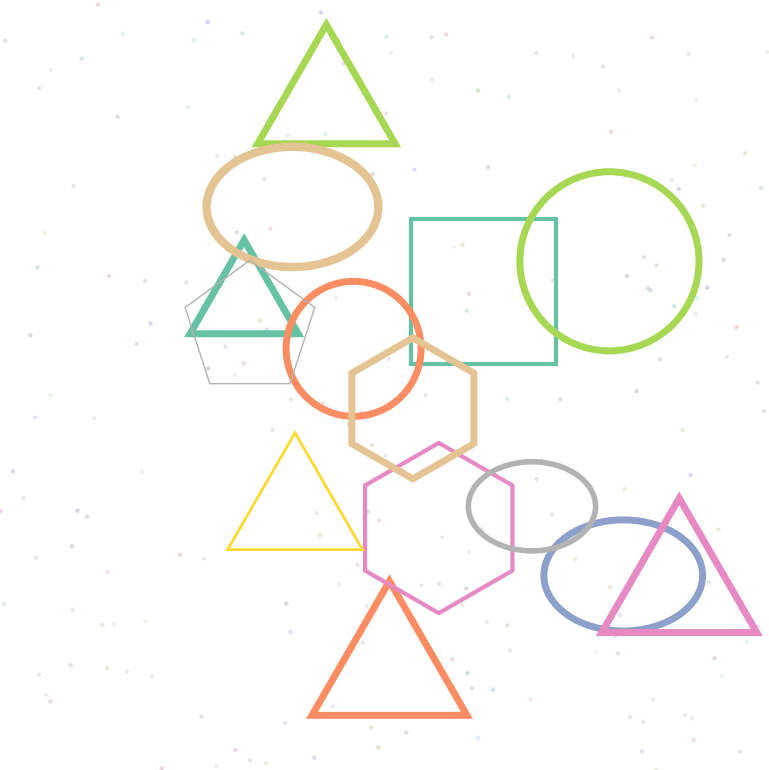[{"shape": "triangle", "thickness": 2.5, "radius": 0.41, "center": [0.317, 0.607]}, {"shape": "square", "thickness": 1.5, "radius": 0.47, "center": [0.628, 0.622]}, {"shape": "circle", "thickness": 2.5, "radius": 0.44, "center": [0.459, 0.547]}, {"shape": "triangle", "thickness": 2.5, "radius": 0.58, "center": [0.506, 0.129]}, {"shape": "oval", "thickness": 2.5, "radius": 0.52, "center": [0.809, 0.253]}, {"shape": "triangle", "thickness": 2.5, "radius": 0.58, "center": [0.882, 0.237]}, {"shape": "hexagon", "thickness": 1.5, "radius": 0.55, "center": [0.57, 0.314]}, {"shape": "triangle", "thickness": 2.5, "radius": 0.52, "center": [0.424, 0.865]}, {"shape": "circle", "thickness": 2.5, "radius": 0.58, "center": [0.791, 0.661]}, {"shape": "triangle", "thickness": 1, "radius": 0.51, "center": [0.383, 0.337]}, {"shape": "hexagon", "thickness": 2.5, "radius": 0.46, "center": [0.536, 0.47]}, {"shape": "oval", "thickness": 3, "radius": 0.56, "center": [0.38, 0.731]}, {"shape": "oval", "thickness": 2, "radius": 0.41, "center": [0.691, 0.342]}, {"shape": "pentagon", "thickness": 0.5, "radius": 0.44, "center": [0.325, 0.573]}]